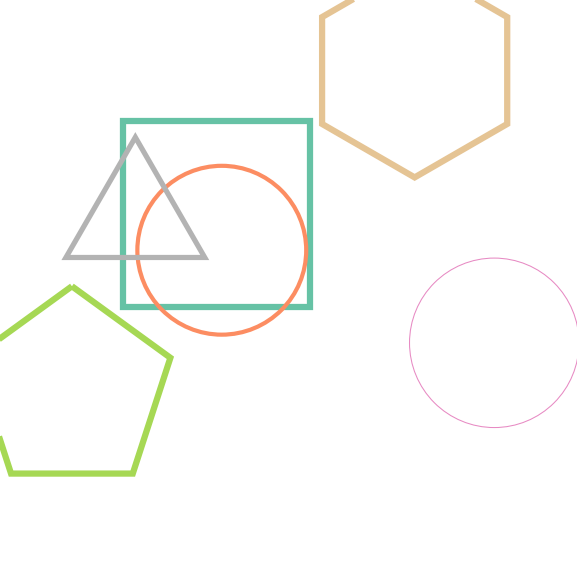[{"shape": "square", "thickness": 3, "radius": 0.81, "center": [0.375, 0.629]}, {"shape": "circle", "thickness": 2, "radius": 0.73, "center": [0.384, 0.566]}, {"shape": "circle", "thickness": 0.5, "radius": 0.73, "center": [0.856, 0.406]}, {"shape": "pentagon", "thickness": 3, "radius": 0.9, "center": [0.125, 0.324]}, {"shape": "hexagon", "thickness": 3, "radius": 0.93, "center": [0.718, 0.877]}, {"shape": "triangle", "thickness": 2.5, "radius": 0.69, "center": [0.234, 0.623]}]